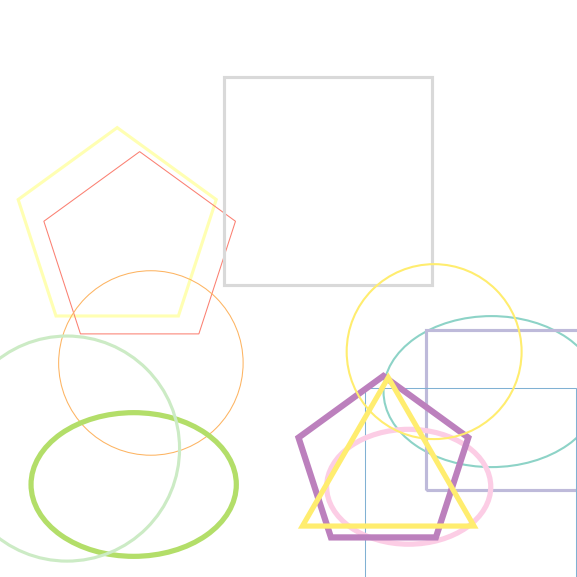[{"shape": "oval", "thickness": 1, "radius": 0.93, "center": [0.851, 0.321]}, {"shape": "pentagon", "thickness": 1.5, "radius": 0.9, "center": [0.203, 0.598]}, {"shape": "square", "thickness": 1.5, "radius": 0.69, "center": [0.876, 0.289]}, {"shape": "pentagon", "thickness": 0.5, "radius": 0.87, "center": [0.242, 0.562]}, {"shape": "square", "thickness": 0.5, "radius": 0.91, "center": [0.815, 0.144]}, {"shape": "circle", "thickness": 0.5, "radius": 0.8, "center": [0.261, 0.371]}, {"shape": "oval", "thickness": 2.5, "radius": 0.89, "center": [0.231, 0.16]}, {"shape": "oval", "thickness": 2.5, "radius": 0.71, "center": [0.708, 0.156]}, {"shape": "square", "thickness": 1.5, "radius": 0.9, "center": [0.568, 0.685]}, {"shape": "pentagon", "thickness": 3, "radius": 0.77, "center": [0.664, 0.194]}, {"shape": "circle", "thickness": 1.5, "radius": 0.97, "center": [0.116, 0.222]}, {"shape": "triangle", "thickness": 2.5, "radius": 0.86, "center": [0.672, 0.174]}, {"shape": "circle", "thickness": 1, "radius": 0.76, "center": [0.752, 0.39]}]